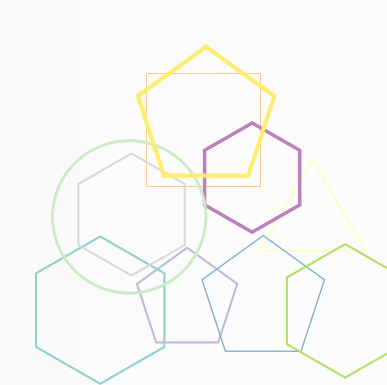[{"shape": "hexagon", "thickness": 1.5, "radius": 0.96, "center": [0.259, 0.194]}, {"shape": "triangle", "thickness": 1, "radius": 0.79, "center": [0.807, 0.427]}, {"shape": "pentagon", "thickness": 1.5, "radius": 0.68, "center": [0.483, 0.221]}, {"shape": "pentagon", "thickness": 1, "radius": 0.83, "center": [0.679, 0.222]}, {"shape": "square", "thickness": 0.5, "radius": 0.74, "center": [0.523, 0.664]}, {"shape": "hexagon", "thickness": 1.5, "radius": 0.87, "center": [0.891, 0.193]}, {"shape": "hexagon", "thickness": 1.5, "radius": 0.79, "center": [0.339, 0.443]}, {"shape": "hexagon", "thickness": 2.5, "radius": 0.71, "center": [0.651, 0.539]}, {"shape": "circle", "thickness": 2, "radius": 0.99, "center": [0.333, 0.437]}, {"shape": "pentagon", "thickness": 3, "radius": 0.92, "center": [0.532, 0.694]}]